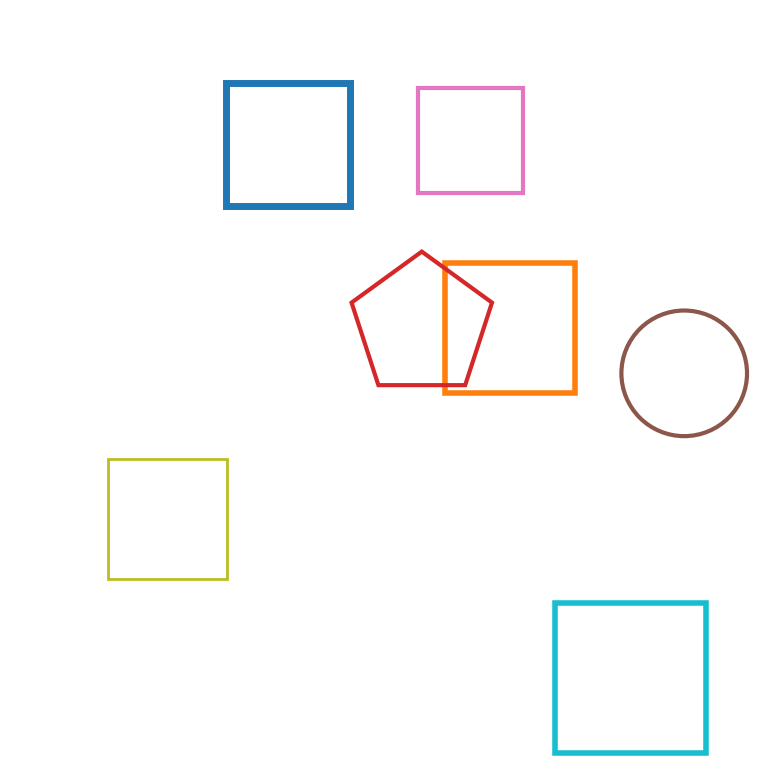[{"shape": "square", "thickness": 2.5, "radius": 0.4, "center": [0.374, 0.812]}, {"shape": "square", "thickness": 2, "radius": 0.42, "center": [0.662, 0.574]}, {"shape": "pentagon", "thickness": 1.5, "radius": 0.48, "center": [0.548, 0.577]}, {"shape": "circle", "thickness": 1.5, "radius": 0.41, "center": [0.889, 0.515]}, {"shape": "square", "thickness": 1.5, "radius": 0.34, "center": [0.611, 0.818]}, {"shape": "square", "thickness": 1, "radius": 0.39, "center": [0.217, 0.326]}, {"shape": "square", "thickness": 2, "radius": 0.49, "center": [0.819, 0.119]}]